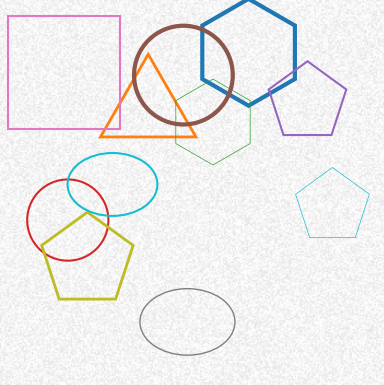[{"shape": "hexagon", "thickness": 3, "radius": 0.69, "center": [0.646, 0.864]}, {"shape": "triangle", "thickness": 2, "radius": 0.72, "center": [0.385, 0.716]}, {"shape": "hexagon", "thickness": 0.5, "radius": 0.56, "center": [0.553, 0.683]}, {"shape": "circle", "thickness": 1.5, "radius": 0.53, "center": [0.176, 0.428]}, {"shape": "pentagon", "thickness": 1.5, "radius": 0.53, "center": [0.799, 0.735]}, {"shape": "circle", "thickness": 3, "radius": 0.64, "center": [0.476, 0.805]}, {"shape": "square", "thickness": 1.5, "radius": 0.73, "center": [0.166, 0.812]}, {"shape": "oval", "thickness": 1, "radius": 0.62, "center": [0.487, 0.164]}, {"shape": "pentagon", "thickness": 2, "radius": 0.62, "center": [0.227, 0.324]}, {"shape": "pentagon", "thickness": 0.5, "radius": 0.5, "center": [0.864, 0.464]}, {"shape": "oval", "thickness": 1.5, "radius": 0.58, "center": [0.292, 0.521]}]